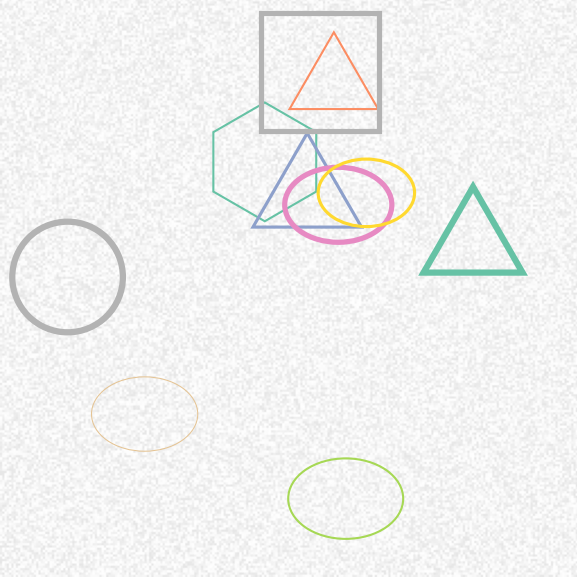[{"shape": "hexagon", "thickness": 1, "radius": 0.51, "center": [0.459, 0.719]}, {"shape": "triangle", "thickness": 3, "radius": 0.49, "center": [0.819, 0.577]}, {"shape": "triangle", "thickness": 1, "radius": 0.44, "center": [0.578, 0.855]}, {"shape": "triangle", "thickness": 1.5, "radius": 0.54, "center": [0.532, 0.66]}, {"shape": "oval", "thickness": 2.5, "radius": 0.46, "center": [0.586, 0.645]}, {"shape": "oval", "thickness": 1, "radius": 0.5, "center": [0.599, 0.136]}, {"shape": "oval", "thickness": 1.5, "radius": 0.42, "center": [0.634, 0.665]}, {"shape": "oval", "thickness": 0.5, "radius": 0.46, "center": [0.25, 0.282]}, {"shape": "square", "thickness": 2.5, "radius": 0.51, "center": [0.554, 0.875]}, {"shape": "circle", "thickness": 3, "radius": 0.48, "center": [0.117, 0.519]}]